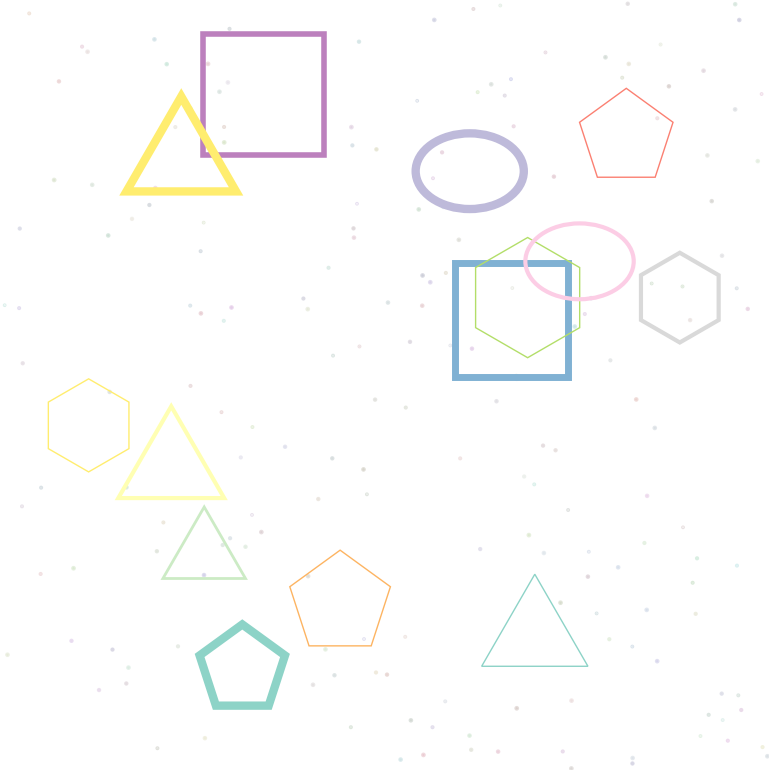[{"shape": "pentagon", "thickness": 3, "radius": 0.29, "center": [0.315, 0.131]}, {"shape": "triangle", "thickness": 0.5, "radius": 0.4, "center": [0.695, 0.175]}, {"shape": "triangle", "thickness": 1.5, "radius": 0.4, "center": [0.222, 0.393]}, {"shape": "oval", "thickness": 3, "radius": 0.35, "center": [0.61, 0.778]}, {"shape": "pentagon", "thickness": 0.5, "radius": 0.32, "center": [0.813, 0.821]}, {"shape": "square", "thickness": 2.5, "radius": 0.37, "center": [0.664, 0.585]}, {"shape": "pentagon", "thickness": 0.5, "radius": 0.34, "center": [0.442, 0.217]}, {"shape": "hexagon", "thickness": 0.5, "radius": 0.39, "center": [0.685, 0.613]}, {"shape": "oval", "thickness": 1.5, "radius": 0.35, "center": [0.753, 0.661]}, {"shape": "hexagon", "thickness": 1.5, "radius": 0.29, "center": [0.883, 0.613]}, {"shape": "square", "thickness": 2, "radius": 0.39, "center": [0.342, 0.877]}, {"shape": "triangle", "thickness": 1, "radius": 0.31, "center": [0.265, 0.28]}, {"shape": "hexagon", "thickness": 0.5, "radius": 0.3, "center": [0.115, 0.448]}, {"shape": "triangle", "thickness": 3, "radius": 0.41, "center": [0.235, 0.792]}]